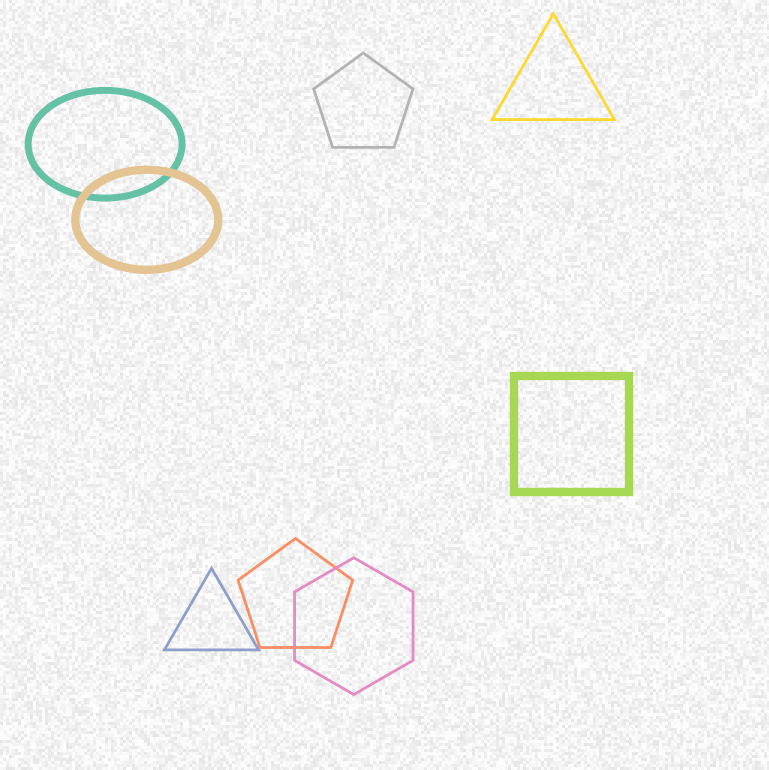[{"shape": "oval", "thickness": 2.5, "radius": 0.5, "center": [0.137, 0.813]}, {"shape": "pentagon", "thickness": 1, "radius": 0.39, "center": [0.384, 0.222]}, {"shape": "triangle", "thickness": 1, "radius": 0.35, "center": [0.275, 0.191]}, {"shape": "hexagon", "thickness": 1, "radius": 0.44, "center": [0.459, 0.187]}, {"shape": "square", "thickness": 3, "radius": 0.38, "center": [0.742, 0.437]}, {"shape": "triangle", "thickness": 1, "radius": 0.46, "center": [0.719, 0.891]}, {"shape": "oval", "thickness": 3, "radius": 0.46, "center": [0.191, 0.715]}, {"shape": "pentagon", "thickness": 1, "radius": 0.34, "center": [0.472, 0.863]}]